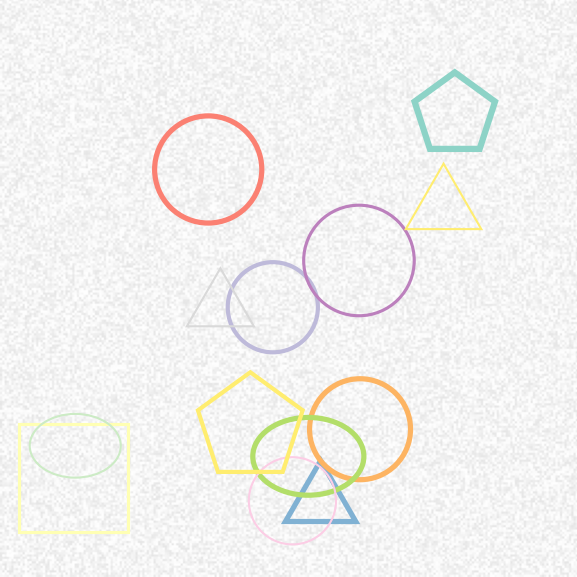[{"shape": "pentagon", "thickness": 3, "radius": 0.37, "center": [0.788, 0.801]}, {"shape": "square", "thickness": 1.5, "radius": 0.47, "center": [0.127, 0.171]}, {"shape": "circle", "thickness": 2, "radius": 0.39, "center": [0.472, 0.467]}, {"shape": "circle", "thickness": 2.5, "radius": 0.46, "center": [0.361, 0.706]}, {"shape": "triangle", "thickness": 2.5, "radius": 0.35, "center": [0.555, 0.131]}, {"shape": "circle", "thickness": 2.5, "radius": 0.44, "center": [0.623, 0.256]}, {"shape": "oval", "thickness": 2.5, "radius": 0.48, "center": [0.534, 0.209]}, {"shape": "circle", "thickness": 1, "radius": 0.38, "center": [0.506, 0.132]}, {"shape": "triangle", "thickness": 1, "radius": 0.34, "center": [0.382, 0.468]}, {"shape": "circle", "thickness": 1.5, "radius": 0.48, "center": [0.622, 0.548]}, {"shape": "oval", "thickness": 1, "radius": 0.39, "center": [0.13, 0.227]}, {"shape": "pentagon", "thickness": 2, "radius": 0.48, "center": [0.433, 0.259]}, {"shape": "triangle", "thickness": 1, "radius": 0.38, "center": [0.768, 0.64]}]